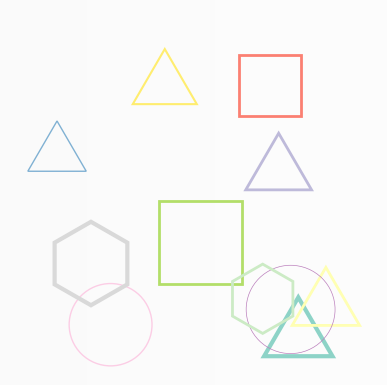[{"shape": "triangle", "thickness": 3, "radius": 0.51, "center": [0.77, 0.126]}, {"shape": "triangle", "thickness": 2, "radius": 0.5, "center": [0.841, 0.205]}, {"shape": "triangle", "thickness": 2, "radius": 0.49, "center": [0.719, 0.556]}, {"shape": "square", "thickness": 2, "radius": 0.4, "center": [0.696, 0.778]}, {"shape": "triangle", "thickness": 1, "radius": 0.44, "center": [0.147, 0.599]}, {"shape": "square", "thickness": 2, "radius": 0.54, "center": [0.518, 0.37]}, {"shape": "circle", "thickness": 1, "radius": 0.53, "center": [0.285, 0.157]}, {"shape": "hexagon", "thickness": 3, "radius": 0.54, "center": [0.235, 0.316]}, {"shape": "circle", "thickness": 0.5, "radius": 0.57, "center": [0.75, 0.196]}, {"shape": "hexagon", "thickness": 2, "radius": 0.45, "center": [0.678, 0.224]}, {"shape": "triangle", "thickness": 1.5, "radius": 0.48, "center": [0.425, 0.777]}]